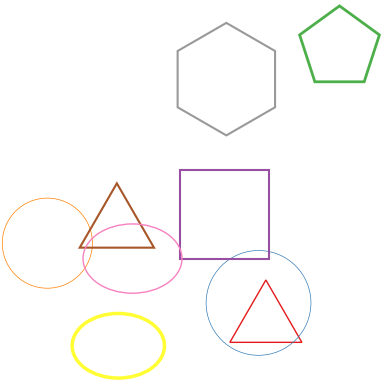[{"shape": "triangle", "thickness": 1, "radius": 0.54, "center": [0.691, 0.165]}, {"shape": "circle", "thickness": 0.5, "radius": 0.68, "center": [0.671, 0.213]}, {"shape": "pentagon", "thickness": 2, "radius": 0.54, "center": [0.882, 0.876]}, {"shape": "square", "thickness": 1.5, "radius": 0.58, "center": [0.584, 0.442]}, {"shape": "circle", "thickness": 0.5, "radius": 0.59, "center": [0.123, 0.368]}, {"shape": "oval", "thickness": 2.5, "radius": 0.6, "center": [0.307, 0.102]}, {"shape": "triangle", "thickness": 1.5, "radius": 0.56, "center": [0.304, 0.412]}, {"shape": "oval", "thickness": 1, "radius": 0.64, "center": [0.344, 0.328]}, {"shape": "hexagon", "thickness": 1.5, "radius": 0.73, "center": [0.588, 0.794]}]